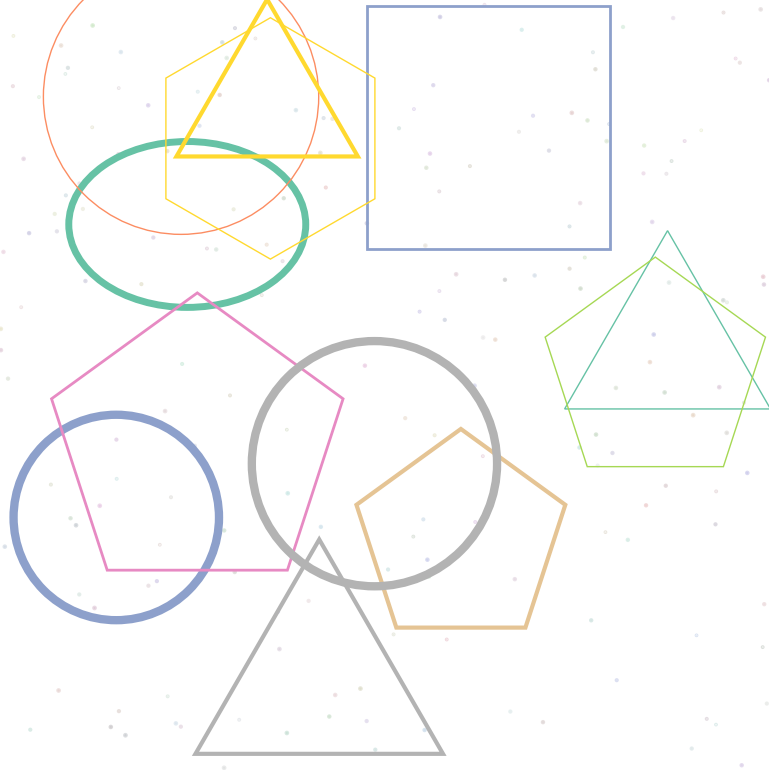[{"shape": "triangle", "thickness": 0.5, "radius": 0.77, "center": [0.867, 0.546]}, {"shape": "oval", "thickness": 2.5, "radius": 0.77, "center": [0.243, 0.708]}, {"shape": "circle", "thickness": 0.5, "radius": 0.89, "center": [0.235, 0.874]}, {"shape": "square", "thickness": 1, "radius": 0.79, "center": [0.634, 0.834]}, {"shape": "circle", "thickness": 3, "radius": 0.67, "center": [0.151, 0.328]}, {"shape": "pentagon", "thickness": 1, "radius": 1.0, "center": [0.256, 0.421]}, {"shape": "pentagon", "thickness": 0.5, "radius": 0.75, "center": [0.851, 0.516]}, {"shape": "hexagon", "thickness": 0.5, "radius": 0.78, "center": [0.351, 0.82]}, {"shape": "triangle", "thickness": 1.5, "radius": 0.68, "center": [0.347, 0.865]}, {"shape": "pentagon", "thickness": 1.5, "radius": 0.71, "center": [0.599, 0.3]}, {"shape": "triangle", "thickness": 1.5, "radius": 0.93, "center": [0.415, 0.114]}, {"shape": "circle", "thickness": 3, "radius": 0.8, "center": [0.486, 0.398]}]